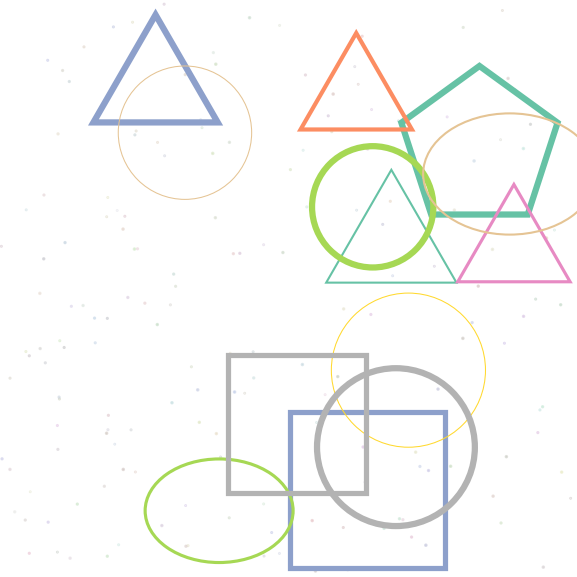[{"shape": "triangle", "thickness": 1, "radius": 0.65, "center": [0.678, 0.575]}, {"shape": "pentagon", "thickness": 3, "radius": 0.71, "center": [0.83, 0.743]}, {"shape": "triangle", "thickness": 2, "radius": 0.56, "center": [0.617, 0.831]}, {"shape": "square", "thickness": 2.5, "radius": 0.67, "center": [0.636, 0.151]}, {"shape": "triangle", "thickness": 3, "radius": 0.62, "center": [0.269, 0.849]}, {"shape": "triangle", "thickness": 1.5, "radius": 0.56, "center": [0.89, 0.567]}, {"shape": "oval", "thickness": 1.5, "radius": 0.64, "center": [0.379, 0.115]}, {"shape": "circle", "thickness": 3, "radius": 0.53, "center": [0.645, 0.641]}, {"shape": "circle", "thickness": 0.5, "radius": 0.67, "center": [0.707, 0.358]}, {"shape": "oval", "thickness": 1, "radius": 0.75, "center": [0.883, 0.698]}, {"shape": "circle", "thickness": 0.5, "radius": 0.58, "center": [0.32, 0.769]}, {"shape": "square", "thickness": 2.5, "radius": 0.6, "center": [0.514, 0.265]}, {"shape": "circle", "thickness": 3, "radius": 0.68, "center": [0.686, 0.225]}]